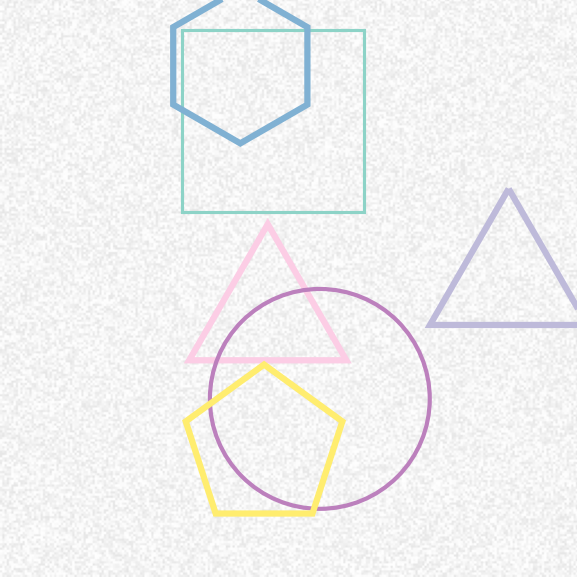[{"shape": "square", "thickness": 1.5, "radius": 0.79, "center": [0.472, 0.789]}, {"shape": "triangle", "thickness": 3, "radius": 0.79, "center": [0.881, 0.515]}, {"shape": "hexagon", "thickness": 3, "radius": 0.67, "center": [0.416, 0.885]}, {"shape": "triangle", "thickness": 3, "radius": 0.79, "center": [0.464, 0.454]}, {"shape": "circle", "thickness": 2, "radius": 0.95, "center": [0.554, 0.308]}, {"shape": "pentagon", "thickness": 3, "radius": 0.71, "center": [0.457, 0.225]}]